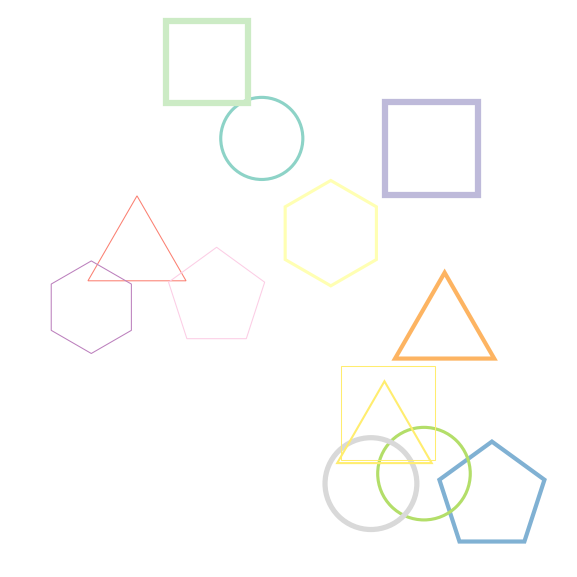[{"shape": "circle", "thickness": 1.5, "radius": 0.36, "center": [0.453, 0.759]}, {"shape": "hexagon", "thickness": 1.5, "radius": 0.46, "center": [0.573, 0.595]}, {"shape": "square", "thickness": 3, "radius": 0.4, "center": [0.747, 0.742]}, {"shape": "triangle", "thickness": 0.5, "radius": 0.49, "center": [0.237, 0.562]}, {"shape": "pentagon", "thickness": 2, "radius": 0.48, "center": [0.852, 0.139]}, {"shape": "triangle", "thickness": 2, "radius": 0.5, "center": [0.77, 0.428]}, {"shape": "circle", "thickness": 1.5, "radius": 0.4, "center": [0.734, 0.179]}, {"shape": "pentagon", "thickness": 0.5, "radius": 0.44, "center": [0.375, 0.483]}, {"shape": "circle", "thickness": 2.5, "radius": 0.4, "center": [0.642, 0.162]}, {"shape": "hexagon", "thickness": 0.5, "radius": 0.4, "center": [0.158, 0.467]}, {"shape": "square", "thickness": 3, "radius": 0.35, "center": [0.358, 0.891]}, {"shape": "triangle", "thickness": 1, "radius": 0.47, "center": [0.666, 0.244]}, {"shape": "square", "thickness": 0.5, "radius": 0.41, "center": [0.671, 0.283]}]